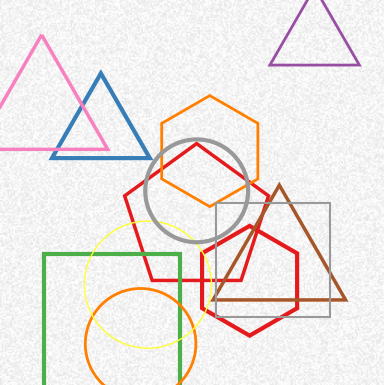[{"shape": "pentagon", "thickness": 2.5, "radius": 0.98, "center": [0.511, 0.431]}, {"shape": "hexagon", "thickness": 3, "radius": 0.71, "center": [0.648, 0.271]}, {"shape": "triangle", "thickness": 3, "radius": 0.73, "center": [0.262, 0.663]}, {"shape": "square", "thickness": 3, "radius": 0.88, "center": [0.291, 0.163]}, {"shape": "triangle", "thickness": 2, "radius": 0.67, "center": [0.817, 0.898]}, {"shape": "circle", "thickness": 2, "radius": 0.72, "center": [0.365, 0.107]}, {"shape": "hexagon", "thickness": 2, "radius": 0.72, "center": [0.545, 0.607]}, {"shape": "circle", "thickness": 1, "radius": 0.83, "center": [0.384, 0.261]}, {"shape": "triangle", "thickness": 2.5, "radius": 0.99, "center": [0.726, 0.32]}, {"shape": "triangle", "thickness": 2.5, "radius": 0.99, "center": [0.108, 0.711]}, {"shape": "square", "thickness": 1.5, "radius": 0.74, "center": [0.709, 0.324]}, {"shape": "circle", "thickness": 3, "radius": 0.67, "center": [0.511, 0.504]}]